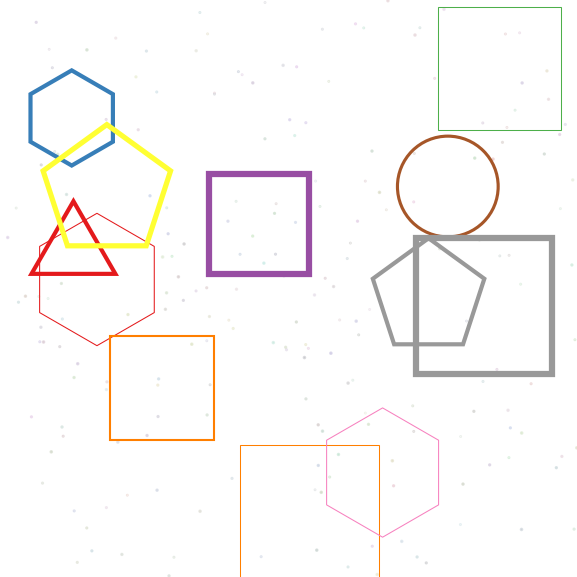[{"shape": "hexagon", "thickness": 0.5, "radius": 0.57, "center": [0.168, 0.515]}, {"shape": "triangle", "thickness": 2, "radius": 0.42, "center": [0.127, 0.567]}, {"shape": "hexagon", "thickness": 2, "radius": 0.41, "center": [0.124, 0.795]}, {"shape": "square", "thickness": 0.5, "radius": 0.53, "center": [0.865, 0.88]}, {"shape": "square", "thickness": 3, "radius": 0.43, "center": [0.448, 0.612]}, {"shape": "square", "thickness": 0.5, "radius": 0.6, "center": [0.536, 0.109]}, {"shape": "square", "thickness": 1, "radius": 0.45, "center": [0.281, 0.328]}, {"shape": "pentagon", "thickness": 2.5, "radius": 0.58, "center": [0.185, 0.667]}, {"shape": "circle", "thickness": 1.5, "radius": 0.44, "center": [0.775, 0.676]}, {"shape": "hexagon", "thickness": 0.5, "radius": 0.56, "center": [0.663, 0.181]}, {"shape": "pentagon", "thickness": 2, "radius": 0.51, "center": [0.742, 0.485]}, {"shape": "square", "thickness": 3, "radius": 0.59, "center": [0.838, 0.47]}]